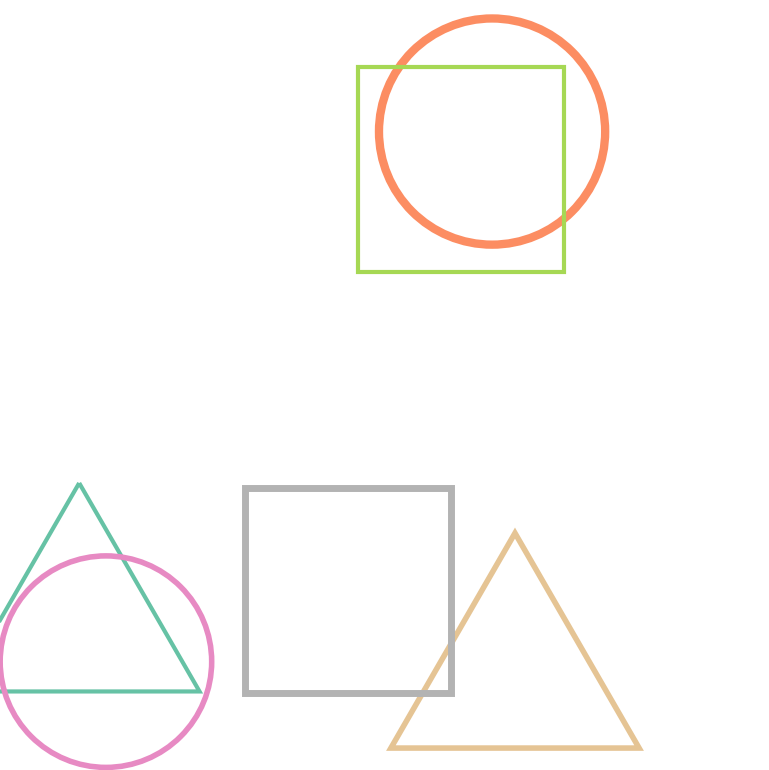[{"shape": "triangle", "thickness": 1.5, "radius": 0.9, "center": [0.103, 0.192]}, {"shape": "circle", "thickness": 3, "radius": 0.73, "center": [0.639, 0.829]}, {"shape": "circle", "thickness": 2, "radius": 0.69, "center": [0.138, 0.141]}, {"shape": "square", "thickness": 1.5, "radius": 0.67, "center": [0.599, 0.78]}, {"shape": "triangle", "thickness": 2, "radius": 0.93, "center": [0.669, 0.122]}, {"shape": "square", "thickness": 2.5, "radius": 0.67, "center": [0.452, 0.233]}]